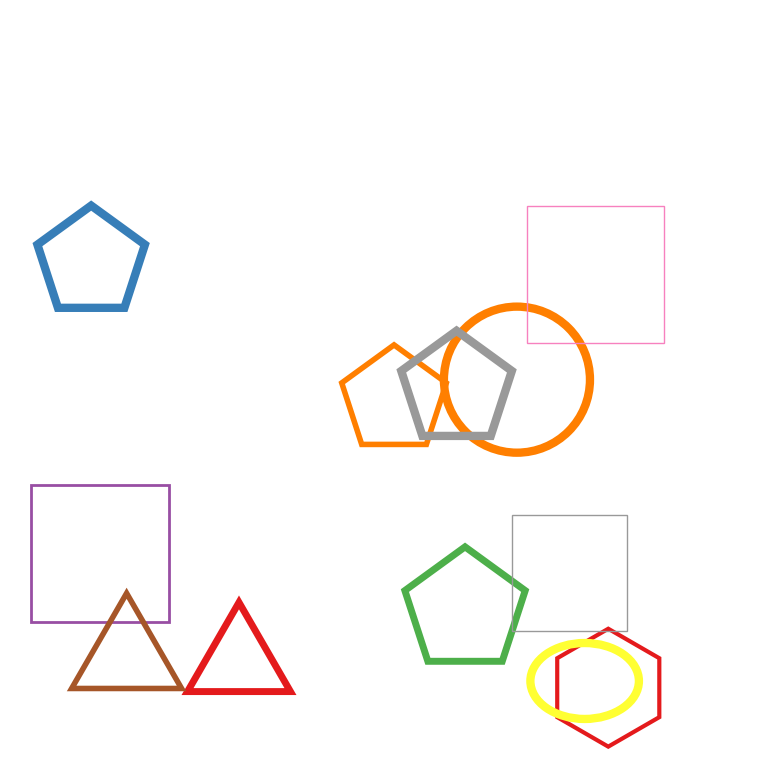[{"shape": "triangle", "thickness": 2.5, "radius": 0.39, "center": [0.31, 0.14]}, {"shape": "hexagon", "thickness": 1.5, "radius": 0.38, "center": [0.79, 0.107]}, {"shape": "pentagon", "thickness": 3, "radius": 0.37, "center": [0.118, 0.66]}, {"shape": "pentagon", "thickness": 2.5, "radius": 0.41, "center": [0.604, 0.208]}, {"shape": "square", "thickness": 1, "radius": 0.45, "center": [0.13, 0.281]}, {"shape": "circle", "thickness": 3, "radius": 0.47, "center": [0.671, 0.507]}, {"shape": "pentagon", "thickness": 2, "radius": 0.36, "center": [0.512, 0.481]}, {"shape": "oval", "thickness": 3, "radius": 0.35, "center": [0.759, 0.116]}, {"shape": "triangle", "thickness": 2, "radius": 0.41, "center": [0.164, 0.147]}, {"shape": "square", "thickness": 0.5, "radius": 0.44, "center": [0.773, 0.643]}, {"shape": "pentagon", "thickness": 3, "radius": 0.38, "center": [0.593, 0.495]}, {"shape": "square", "thickness": 0.5, "radius": 0.37, "center": [0.74, 0.256]}]